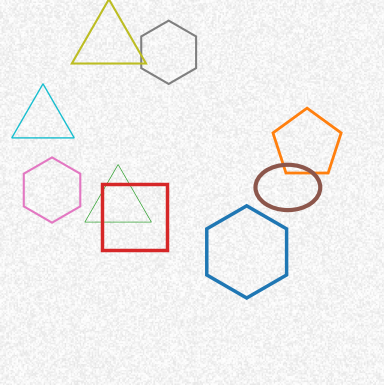[{"shape": "hexagon", "thickness": 2.5, "radius": 0.6, "center": [0.641, 0.346]}, {"shape": "pentagon", "thickness": 2, "radius": 0.47, "center": [0.798, 0.626]}, {"shape": "triangle", "thickness": 0.5, "radius": 0.5, "center": [0.307, 0.473]}, {"shape": "square", "thickness": 2.5, "radius": 0.43, "center": [0.349, 0.436]}, {"shape": "oval", "thickness": 3, "radius": 0.42, "center": [0.748, 0.513]}, {"shape": "hexagon", "thickness": 1.5, "radius": 0.42, "center": [0.135, 0.506]}, {"shape": "hexagon", "thickness": 1.5, "radius": 0.41, "center": [0.438, 0.864]}, {"shape": "triangle", "thickness": 1.5, "radius": 0.56, "center": [0.283, 0.891]}, {"shape": "triangle", "thickness": 1, "radius": 0.47, "center": [0.112, 0.689]}]